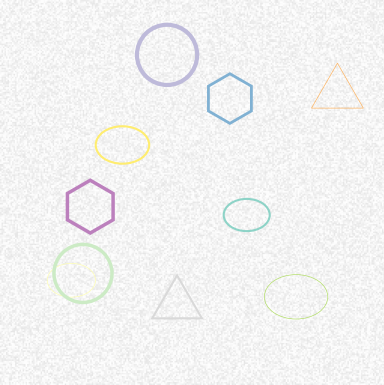[{"shape": "oval", "thickness": 1.5, "radius": 0.3, "center": [0.641, 0.442]}, {"shape": "oval", "thickness": 0.5, "radius": 0.31, "center": [0.185, 0.272]}, {"shape": "circle", "thickness": 3, "radius": 0.39, "center": [0.434, 0.858]}, {"shape": "hexagon", "thickness": 2, "radius": 0.32, "center": [0.597, 0.744]}, {"shape": "triangle", "thickness": 0.5, "radius": 0.39, "center": [0.876, 0.758]}, {"shape": "oval", "thickness": 0.5, "radius": 0.41, "center": [0.769, 0.229]}, {"shape": "triangle", "thickness": 1.5, "radius": 0.37, "center": [0.46, 0.21]}, {"shape": "hexagon", "thickness": 2.5, "radius": 0.34, "center": [0.234, 0.463]}, {"shape": "circle", "thickness": 2.5, "radius": 0.38, "center": [0.216, 0.29]}, {"shape": "oval", "thickness": 1.5, "radius": 0.35, "center": [0.318, 0.623]}]